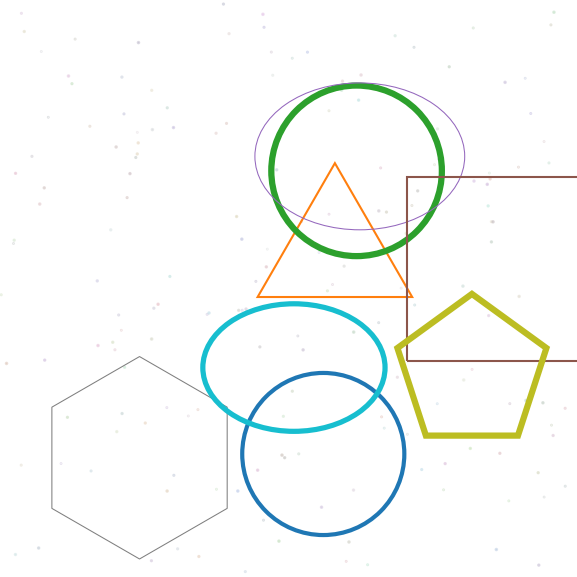[{"shape": "circle", "thickness": 2, "radius": 0.7, "center": [0.56, 0.213]}, {"shape": "triangle", "thickness": 1, "radius": 0.77, "center": [0.58, 0.562]}, {"shape": "circle", "thickness": 3, "radius": 0.74, "center": [0.617, 0.703]}, {"shape": "oval", "thickness": 0.5, "radius": 0.91, "center": [0.623, 0.728]}, {"shape": "square", "thickness": 1, "radius": 0.8, "center": [0.864, 0.533]}, {"shape": "hexagon", "thickness": 0.5, "radius": 0.88, "center": [0.242, 0.206]}, {"shape": "pentagon", "thickness": 3, "radius": 0.68, "center": [0.817, 0.355]}, {"shape": "oval", "thickness": 2.5, "radius": 0.79, "center": [0.509, 0.363]}]